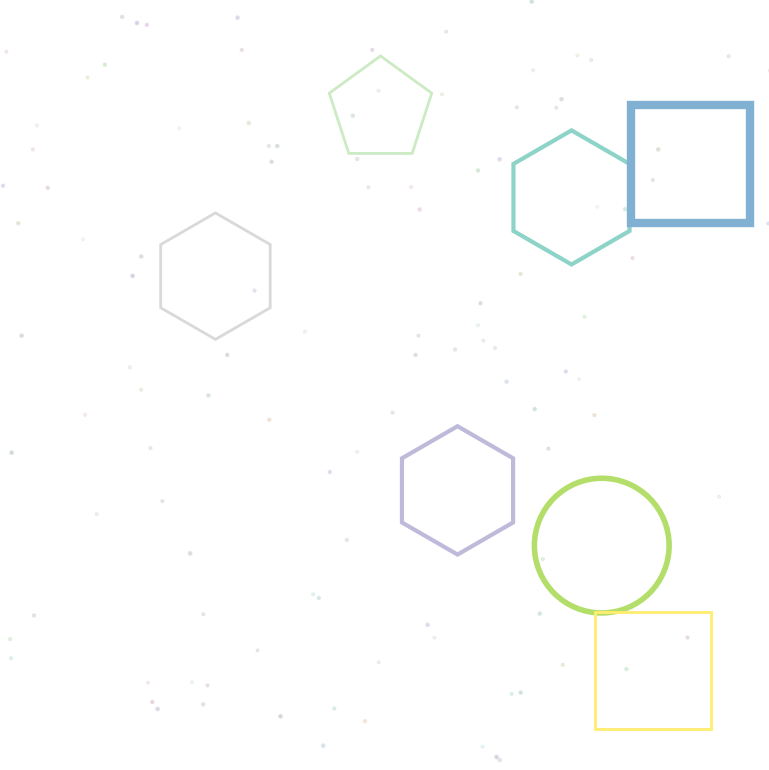[{"shape": "hexagon", "thickness": 1.5, "radius": 0.44, "center": [0.742, 0.744]}, {"shape": "hexagon", "thickness": 1.5, "radius": 0.42, "center": [0.594, 0.363]}, {"shape": "square", "thickness": 3, "radius": 0.38, "center": [0.897, 0.787]}, {"shape": "circle", "thickness": 2, "radius": 0.44, "center": [0.781, 0.291]}, {"shape": "hexagon", "thickness": 1, "radius": 0.41, "center": [0.28, 0.641]}, {"shape": "pentagon", "thickness": 1, "radius": 0.35, "center": [0.494, 0.857]}, {"shape": "square", "thickness": 1, "radius": 0.38, "center": [0.848, 0.129]}]